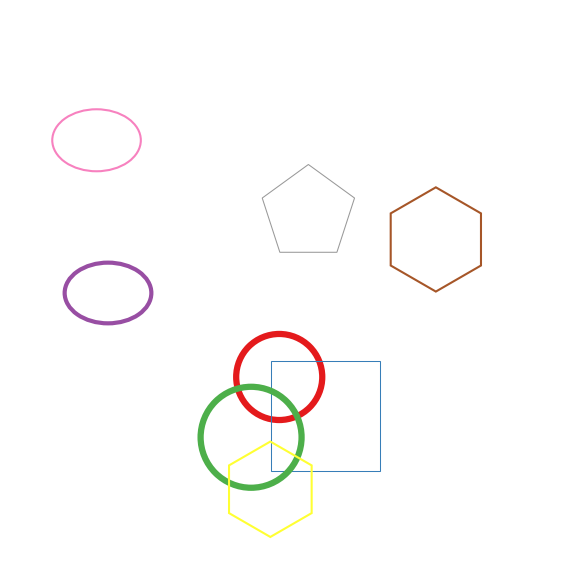[{"shape": "circle", "thickness": 3, "radius": 0.37, "center": [0.484, 0.346]}, {"shape": "square", "thickness": 0.5, "radius": 0.47, "center": [0.564, 0.278]}, {"shape": "circle", "thickness": 3, "radius": 0.44, "center": [0.435, 0.242]}, {"shape": "oval", "thickness": 2, "radius": 0.38, "center": [0.187, 0.492]}, {"shape": "hexagon", "thickness": 1, "radius": 0.41, "center": [0.468, 0.152]}, {"shape": "hexagon", "thickness": 1, "radius": 0.45, "center": [0.755, 0.585]}, {"shape": "oval", "thickness": 1, "radius": 0.38, "center": [0.167, 0.756]}, {"shape": "pentagon", "thickness": 0.5, "radius": 0.42, "center": [0.534, 0.63]}]